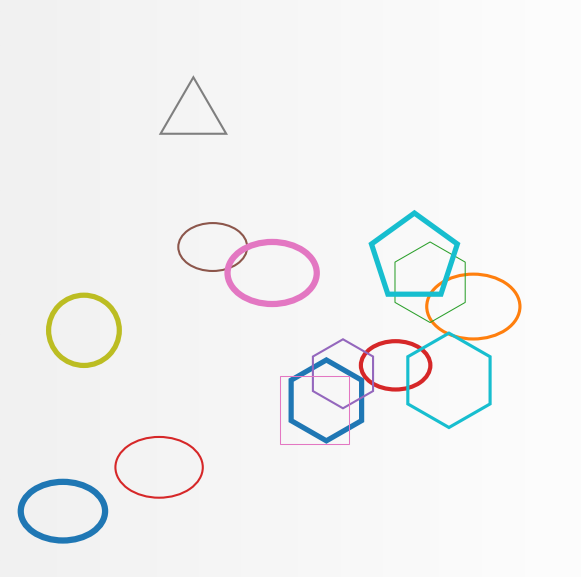[{"shape": "hexagon", "thickness": 2.5, "radius": 0.35, "center": [0.562, 0.306]}, {"shape": "oval", "thickness": 3, "radius": 0.36, "center": [0.108, 0.114]}, {"shape": "oval", "thickness": 1.5, "radius": 0.4, "center": [0.814, 0.468]}, {"shape": "hexagon", "thickness": 0.5, "radius": 0.35, "center": [0.74, 0.51]}, {"shape": "oval", "thickness": 1, "radius": 0.38, "center": [0.274, 0.19]}, {"shape": "oval", "thickness": 2, "radius": 0.3, "center": [0.681, 0.367]}, {"shape": "hexagon", "thickness": 1, "radius": 0.3, "center": [0.59, 0.352]}, {"shape": "oval", "thickness": 1, "radius": 0.3, "center": [0.366, 0.571]}, {"shape": "square", "thickness": 0.5, "radius": 0.29, "center": [0.541, 0.29]}, {"shape": "oval", "thickness": 3, "radius": 0.38, "center": [0.468, 0.526]}, {"shape": "triangle", "thickness": 1, "radius": 0.33, "center": [0.333, 0.8]}, {"shape": "circle", "thickness": 2.5, "radius": 0.3, "center": [0.144, 0.427]}, {"shape": "pentagon", "thickness": 2.5, "radius": 0.39, "center": [0.713, 0.553]}, {"shape": "hexagon", "thickness": 1.5, "radius": 0.41, "center": [0.772, 0.341]}]